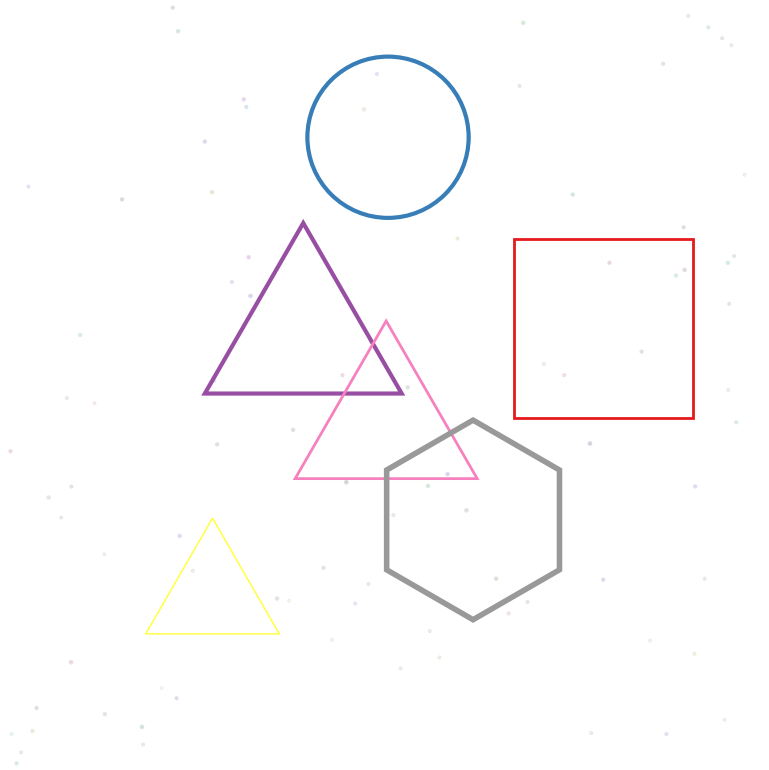[{"shape": "square", "thickness": 1, "radius": 0.58, "center": [0.783, 0.574]}, {"shape": "circle", "thickness": 1.5, "radius": 0.52, "center": [0.504, 0.822]}, {"shape": "triangle", "thickness": 1.5, "radius": 0.74, "center": [0.394, 0.563]}, {"shape": "triangle", "thickness": 0.5, "radius": 0.5, "center": [0.276, 0.227]}, {"shape": "triangle", "thickness": 1, "radius": 0.68, "center": [0.502, 0.447]}, {"shape": "hexagon", "thickness": 2, "radius": 0.65, "center": [0.614, 0.325]}]